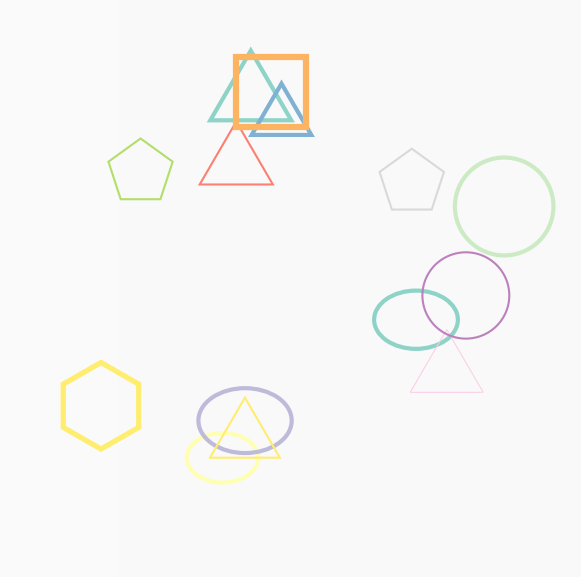[{"shape": "triangle", "thickness": 2, "radius": 0.4, "center": [0.431, 0.831]}, {"shape": "oval", "thickness": 2, "radius": 0.36, "center": [0.716, 0.445]}, {"shape": "oval", "thickness": 2, "radius": 0.31, "center": [0.383, 0.206]}, {"shape": "oval", "thickness": 2, "radius": 0.4, "center": [0.422, 0.271]}, {"shape": "triangle", "thickness": 1, "radius": 0.36, "center": [0.406, 0.716]}, {"shape": "triangle", "thickness": 2, "radius": 0.3, "center": [0.484, 0.795]}, {"shape": "square", "thickness": 3, "radius": 0.3, "center": [0.466, 0.84]}, {"shape": "pentagon", "thickness": 1, "radius": 0.29, "center": [0.242, 0.701]}, {"shape": "triangle", "thickness": 0.5, "radius": 0.36, "center": [0.769, 0.356]}, {"shape": "pentagon", "thickness": 1, "radius": 0.29, "center": [0.708, 0.683]}, {"shape": "circle", "thickness": 1, "radius": 0.37, "center": [0.801, 0.488]}, {"shape": "circle", "thickness": 2, "radius": 0.42, "center": [0.867, 0.642]}, {"shape": "triangle", "thickness": 1, "radius": 0.35, "center": [0.421, 0.241]}, {"shape": "hexagon", "thickness": 2.5, "radius": 0.37, "center": [0.174, 0.296]}]